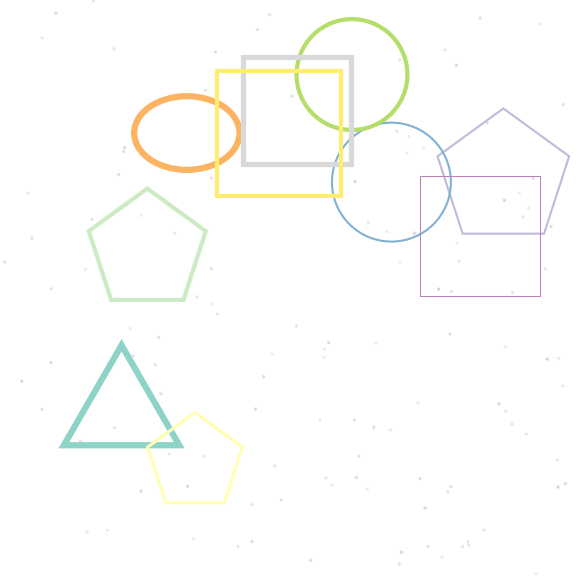[{"shape": "triangle", "thickness": 3, "radius": 0.58, "center": [0.21, 0.286]}, {"shape": "pentagon", "thickness": 1.5, "radius": 0.43, "center": [0.338, 0.198]}, {"shape": "pentagon", "thickness": 1, "radius": 0.6, "center": [0.872, 0.691]}, {"shape": "circle", "thickness": 1, "radius": 0.51, "center": [0.678, 0.684]}, {"shape": "oval", "thickness": 3, "radius": 0.46, "center": [0.324, 0.769]}, {"shape": "circle", "thickness": 2, "radius": 0.48, "center": [0.609, 0.87]}, {"shape": "square", "thickness": 2.5, "radius": 0.47, "center": [0.514, 0.808]}, {"shape": "square", "thickness": 0.5, "radius": 0.52, "center": [0.831, 0.591]}, {"shape": "pentagon", "thickness": 2, "radius": 0.53, "center": [0.255, 0.566]}, {"shape": "square", "thickness": 2, "radius": 0.54, "center": [0.483, 0.768]}]